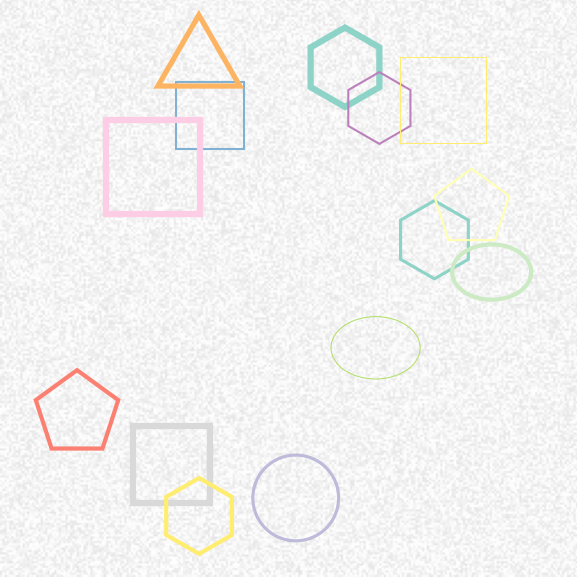[{"shape": "hexagon", "thickness": 1.5, "radius": 0.34, "center": [0.752, 0.584]}, {"shape": "hexagon", "thickness": 3, "radius": 0.34, "center": [0.597, 0.883]}, {"shape": "pentagon", "thickness": 1, "radius": 0.34, "center": [0.817, 0.639]}, {"shape": "circle", "thickness": 1.5, "radius": 0.37, "center": [0.512, 0.137]}, {"shape": "pentagon", "thickness": 2, "radius": 0.38, "center": [0.133, 0.283]}, {"shape": "square", "thickness": 1, "radius": 0.29, "center": [0.364, 0.799]}, {"shape": "triangle", "thickness": 2.5, "radius": 0.41, "center": [0.344, 0.891]}, {"shape": "oval", "thickness": 0.5, "radius": 0.39, "center": [0.65, 0.397]}, {"shape": "square", "thickness": 3, "radius": 0.41, "center": [0.265, 0.71]}, {"shape": "square", "thickness": 3, "radius": 0.33, "center": [0.297, 0.195]}, {"shape": "hexagon", "thickness": 1, "radius": 0.31, "center": [0.657, 0.812]}, {"shape": "oval", "thickness": 2, "radius": 0.34, "center": [0.851, 0.528]}, {"shape": "square", "thickness": 0.5, "radius": 0.37, "center": [0.766, 0.826]}, {"shape": "hexagon", "thickness": 2, "radius": 0.33, "center": [0.345, 0.106]}]